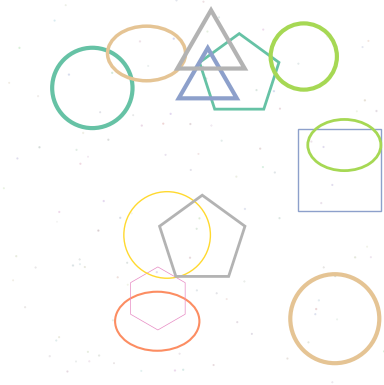[{"shape": "pentagon", "thickness": 2, "radius": 0.54, "center": [0.621, 0.804]}, {"shape": "circle", "thickness": 3, "radius": 0.52, "center": [0.24, 0.772]}, {"shape": "oval", "thickness": 1.5, "radius": 0.55, "center": [0.408, 0.166]}, {"shape": "square", "thickness": 1, "radius": 0.54, "center": [0.882, 0.558]}, {"shape": "triangle", "thickness": 3, "radius": 0.44, "center": [0.54, 0.788]}, {"shape": "hexagon", "thickness": 0.5, "radius": 0.41, "center": [0.41, 0.225]}, {"shape": "oval", "thickness": 2, "radius": 0.47, "center": [0.894, 0.623]}, {"shape": "circle", "thickness": 3, "radius": 0.43, "center": [0.789, 0.853]}, {"shape": "circle", "thickness": 1, "radius": 0.56, "center": [0.434, 0.39]}, {"shape": "oval", "thickness": 2.5, "radius": 0.51, "center": [0.381, 0.861]}, {"shape": "circle", "thickness": 3, "radius": 0.58, "center": [0.87, 0.172]}, {"shape": "triangle", "thickness": 3, "radius": 0.51, "center": [0.548, 0.872]}, {"shape": "pentagon", "thickness": 2, "radius": 0.58, "center": [0.525, 0.376]}]